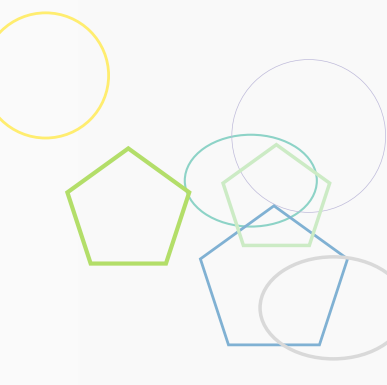[{"shape": "oval", "thickness": 1.5, "radius": 0.85, "center": [0.647, 0.531]}, {"shape": "circle", "thickness": 0.5, "radius": 0.99, "center": [0.797, 0.647]}, {"shape": "pentagon", "thickness": 2, "radius": 1.0, "center": [0.707, 0.266]}, {"shape": "pentagon", "thickness": 3, "radius": 0.83, "center": [0.331, 0.449]}, {"shape": "oval", "thickness": 2.5, "radius": 0.95, "center": [0.86, 0.2]}, {"shape": "pentagon", "thickness": 2.5, "radius": 0.72, "center": [0.713, 0.48]}, {"shape": "circle", "thickness": 2, "radius": 0.81, "center": [0.118, 0.804]}]